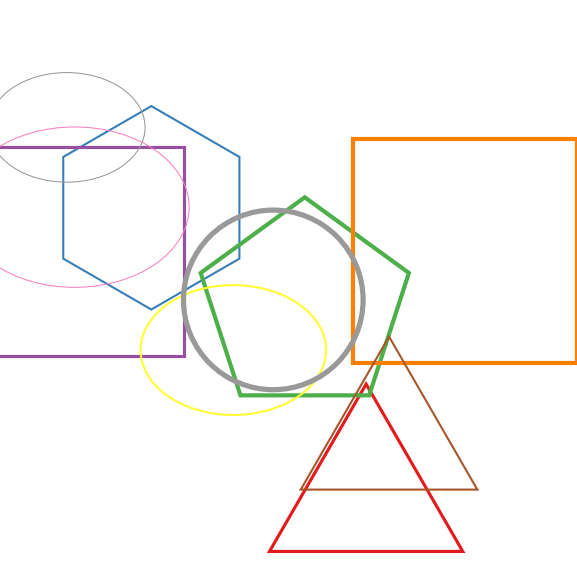[{"shape": "triangle", "thickness": 1.5, "radius": 0.97, "center": [0.634, 0.141]}, {"shape": "hexagon", "thickness": 1, "radius": 0.88, "center": [0.262, 0.639]}, {"shape": "pentagon", "thickness": 2, "radius": 0.95, "center": [0.528, 0.468]}, {"shape": "square", "thickness": 1.5, "radius": 0.91, "center": [0.138, 0.564]}, {"shape": "square", "thickness": 2, "radius": 0.97, "center": [0.805, 0.565]}, {"shape": "oval", "thickness": 1, "radius": 0.8, "center": [0.404, 0.393]}, {"shape": "triangle", "thickness": 1, "radius": 0.88, "center": [0.674, 0.24]}, {"shape": "oval", "thickness": 0.5, "radius": 0.99, "center": [0.129, 0.64]}, {"shape": "circle", "thickness": 2.5, "radius": 0.78, "center": [0.473, 0.48]}, {"shape": "oval", "thickness": 0.5, "radius": 0.68, "center": [0.116, 0.779]}]